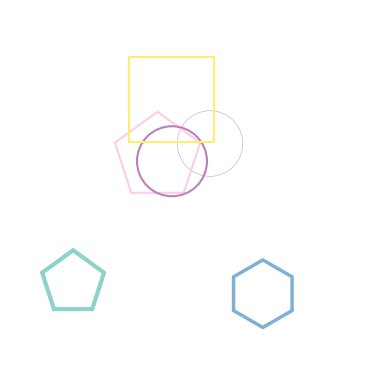[{"shape": "pentagon", "thickness": 3, "radius": 0.42, "center": [0.19, 0.266]}, {"shape": "circle", "thickness": 0.5, "radius": 0.43, "center": [0.545, 0.627]}, {"shape": "hexagon", "thickness": 2.5, "radius": 0.44, "center": [0.683, 0.237]}, {"shape": "pentagon", "thickness": 1.5, "radius": 0.58, "center": [0.409, 0.593]}, {"shape": "circle", "thickness": 1.5, "radius": 0.45, "center": [0.447, 0.581]}, {"shape": "square", "thickness": 1.5, "radius": 0.55, "center": [0.446, 0.741]}]